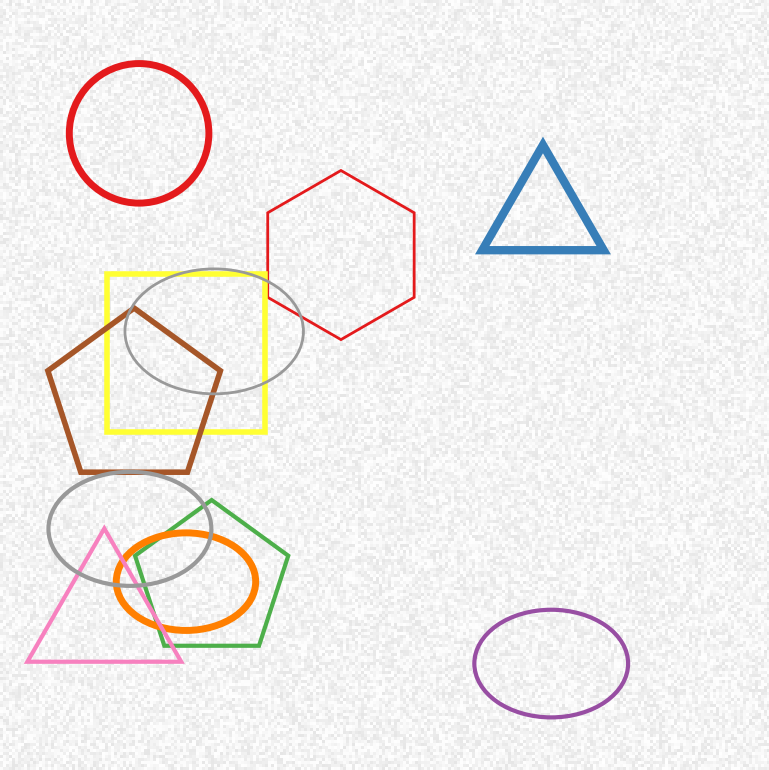[{"shape": "hexagon", "thickness": 1, "radius": 0.55, "center": [0.443, 0.669]}, {"shape": "circle", "thickness": 2.5, "radius": 0.45, "center": [0.181, 0.827]}, {"shape": "triangle", "thickness": 3, "radius": 0.46, "center": [0.705, 0.721]}, {"shape": "pentagon", "thickness": 1.5, "radius": 0.52, "center": [0.275, 0.246]}, {"shape": "oval", "thickness": 1.5, "radius": 0.5, "center": [0.716, 0.138]}, {"shape": "oval", "thickness": 2.5, "radius": 0.45, "center": [0.242, 0.245]}, {"shape": "square", "thickness": 2, "radius": 0.51, "center": [0.242, 0.542]}, {"shape": "pentagon", "thickness": 2, "radius": 0.59, "center": [0.174, 0.482]}, {"shape": "triangle", "thickness": 1.5, "radius": 0.58, "center": [0.135, 0.198]}, {"shape": "oval", "thickness": 1.5, "radius": 0.53, "center": [0.169, 0.313]}, {"shape": "oval", "thickness": 1, "radius": 0.58, "center": [0.278, 0.57]}]